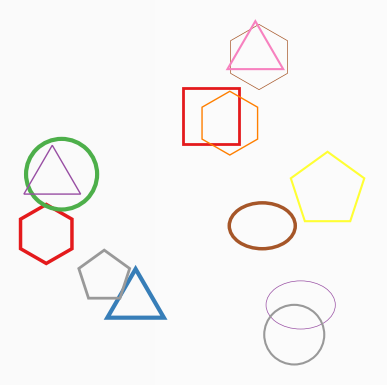[{"shape": "square", "thickness": 2, "radius": 0.37, "center": [0.544, 0.699]}, {"shape": "hexagon", "thickness": 2.5, "radius": 0.38, "center": [0.119, 0.392]}, {"shape": "triangle", "thickness": 3, "radius": 0.42, "center": [0.35, 0.217]}, {"shape": "circle", "thickness": 3, "radius": 0.46, "center": [0.159, 0.548]}, {"shape": "oval", "thickness": 0.5, "radius": 0.45, "center": [0.776, 0.208]}, {"shape": "triangle", "thickness": 1, "radius": 0.42, "center": [0.135, 0.538]}, {"shape": "hexagon", "thickness": 1, "radius": 0.41, "center": [0.593, 0.68]}, {"shape": "pentagon", "thickness": 1.5, "radius": 0.5, "center": [0.845, 0.506]}, {"shape": "hexagon", "thickness": 0.5, "radius": 0.42, "center": [0.668, 0.852]}, {"shape": "oval", "thickness": 2.5, "radius": 0.43, "center": [0.677, 0.414]}, {"shape": "triangle", "thickness": 1.5, "radius": 0.42, "center": [0.659, 0.862]}, {"shape": "pentagon", "thickness": 2, "radius": 0.34, "center": [0.269, 0.281]}, {"shape": "circle", "thickness": 1.5, "radius": 0.39, "center": [0.759, 0.131]}]